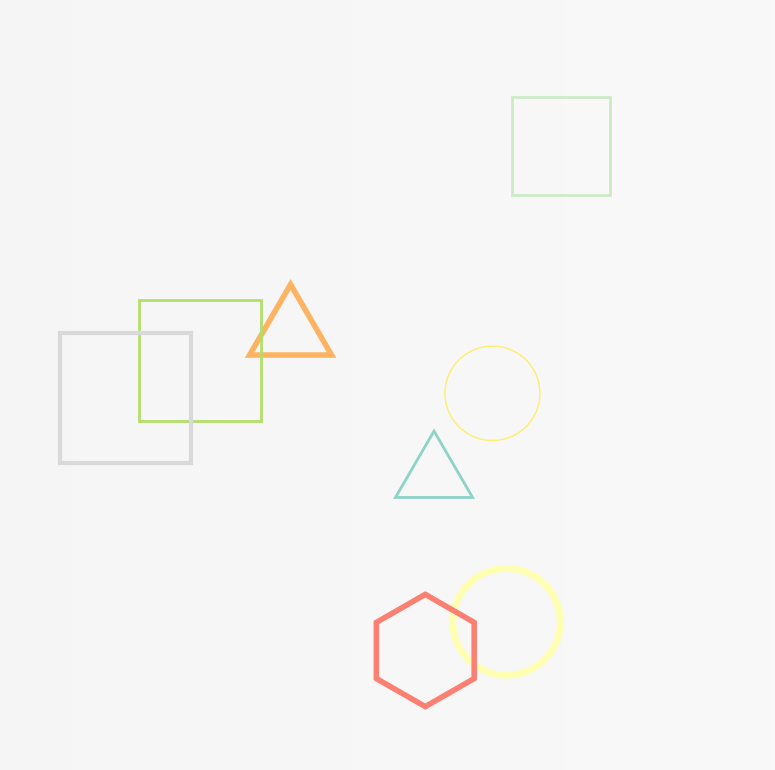[{"shape": "triangle", "thickness": 1, "radius": 0.29, "center": [0.56, 0.383]}, {"shape": "circle", "thickness": 2.5, "radius": 0.35, "center": [0.654, 0.192]}, {"shape": "hexagon", "thickness": 2, "radius": 0.36, "center": [0.549, 0.155]}, {"shape": "triangle", "thickness": 2, "radius": 0.31, "center": [0.375, 0.569]}, {"shape": "square", "thickness": 1, "radius": 0.39, "center": [0.258, 0.532]}, {"shape": "square", "thickness": 1.5, "radius": 0.42, "center": [0.162, 0.483]}, {"shape": "square", "thickness": 1, "radius": 0.32, "center": [0.724, 0.811]}, {"shape": "circle", "thickness": 0.5, "radius": 0.31, "center": [0.635, 0.489]}]